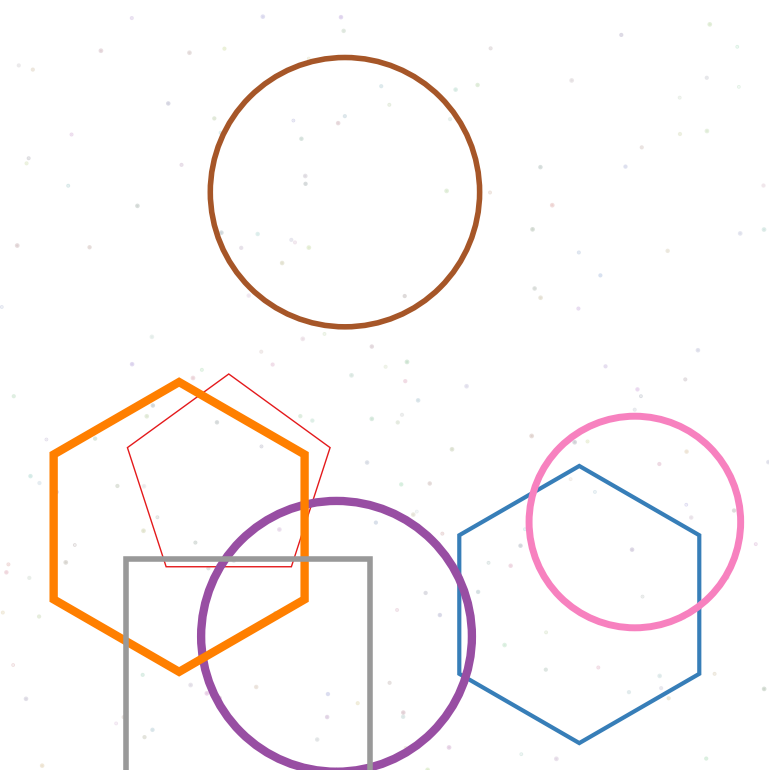[{"shape": "pentagon", "thickness": 0.5, "radius": 0.69, "center": [0.297, 0.376]}, {"shape": "hexagon", "thickness": 1.5, "radius": 0.9, "center": [0.752, 0.215]}, {"shape": "circle", "thickness": 3, "radius": 0.88, "center": [0.437, 0.174]}, {"shape": "hexagon", "thickness": 3, "radius": 0.94, "center": [0.233, 0.316]}, {"shape": "circle", "thickness": 2, "radius": 0.87, "center": [0.448, 0.75]}, {"shape": "circle", "thickness": 2.5, "radius": 0.69, "center": [0.825, 0.322]}, {"shape": "square", "thickness": 2, "radius": 0.79, "center": [0.322, 0.115]}]